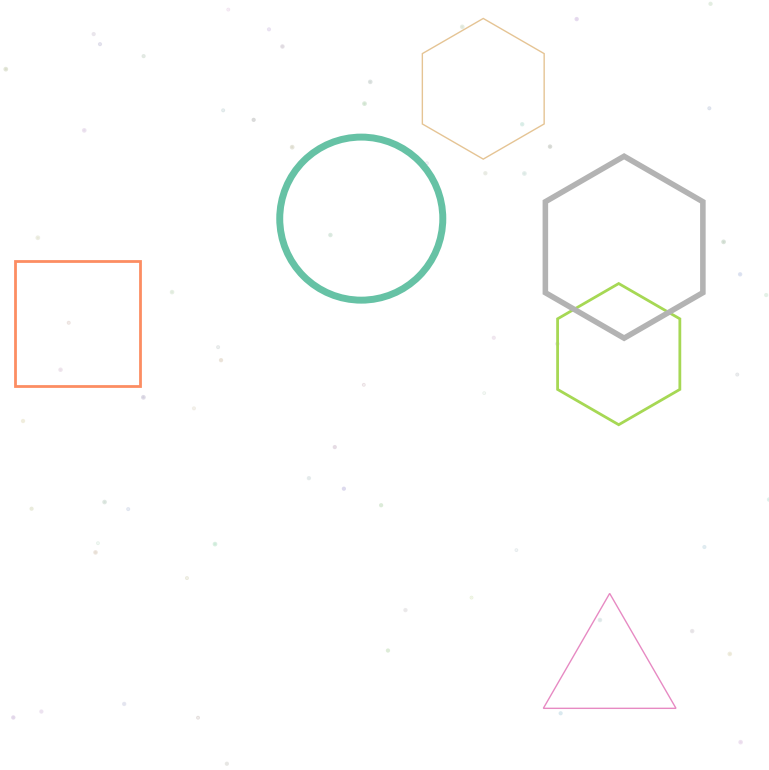[{"shape": "circle", "thickness": 2.5, "radius": 0.53, "center": [0.469, 0.716]}, {"shape": "square", "thickness": 1, "radius": 0.41, "center": [0.1, 0.58]}, {"shape": "triangle", "thickness": 0.5, "radius": 0.5, "center": [0.792, 0.13]}, {"shape": "hexagon", "thickness": 1, "radius": 0.46, "center": [0.804, 0.54]}, {"shape": "hexagon", "thickness": 0.5, "radius": 0.46, "center": [0.628, 0.885]}, {"shape": "hexagon", "thickness": 2, "radius": 0.59, "center": [0.811, 0.679]}]